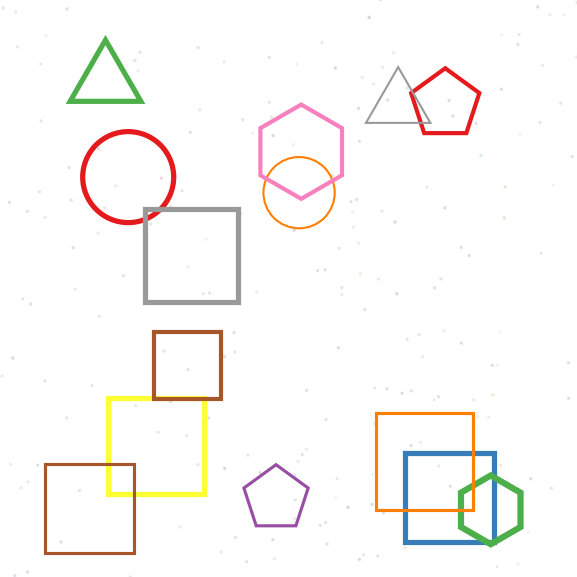[{"shape": "circle", "thickness": 2.5, "radius": 0.39, "center": [0.222, 0.692]}, {"shape": "pentagon", "thickness": 2, "radius": 0.31, "center": [0.771, 0.819]}, {"shape": "square", "thickness": 2.5, "radius": 0.39, "center": [0.779, 0.137]}, {"shape": "triangle", "thickness": 2.5, "radius": 0.35, "center": [0.183, 0.859]}, {"shape": "hexagon", "thickness": 3, "radius": 0.3, "center": [0.85, 0.116]}, {"shape": "pentagon", "thickness": 1.5, "radius": 0.29, "center": [0.478, 0.136]}, {"shape": "square", "thickness": 1.5, "radius": 0.42, "center": [0.735, 0.201]}, {"shape": "circle", "thickness": 1, "radius": 0.31, "center": [0.518, 0.666]}, {"shape": "square", "thickness": 2.5, "radius": 0.42, "center": [0.27, 0.226]}, {"shape": "square", "thickness": 2, "radius": 0.29, "center": [0.325, 0.366]}, {"shape": "square", "thickness": 1.5, "radius": 0.39, "center": [0.155, 0.119]}, {"shape": "hexagon", "thickness": 2, "radius": 0.41, "center": [0.522, 0.736]}, {"shape": "triangle", "thickness": 1, "radius": 0.32, "center": [0.689, 0.819]}, {"shape": "square", "thickness": 2.5, "radius": 0.4, "center": [0.332, 0.556]}]